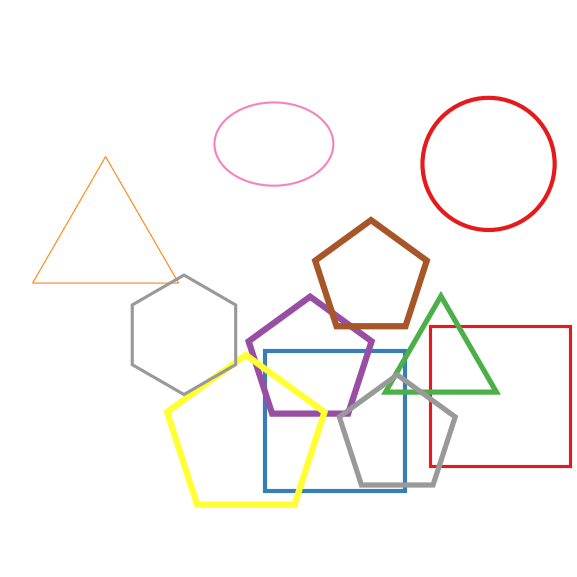[{"shape": "square", "thickness": 1.5, "radius": 0.61, "center": [0.866, 0.313]}, {"shape": "circle", "thickness": 2, "radius": 0.57, "center": [0.846, 0.715]}, {"shape": "square", "thickness": 2, "radius": 0.6, "center": [0.58, 0.271]}, {"shape": "triangle", "thickness": 2.5, "radius": 0.55, "center": [0.764, 0.376]}, {"shape": "pentagon", "thickness": 3, "radius": 0.56, "center": [0.537, 0.373]}, {"shape": "triangle", "thickness": 0.5, "radius": 0.73, "center": [0.183, 0.582]}, {"shape": "pentagon", "thickness": 3, "radius": 0.72, "center": [0.426, 0.241]}, {"shape": "pentagon", "thickness": 3, "radius": 0.51, "center": [0.642, 0.516]}, {"shape": "oval", "thickness": 1, "radius": 0.51, "center": [0.474, 0.75]}, {"shape": "hexagon", "thickness": 1.5, "radius": 0.52, "center": [0.319, 0.419]}, {"shape": "pentagon", "thickness": 2.5, "radius": 0.53, "center": [0.688, 0.245]}]